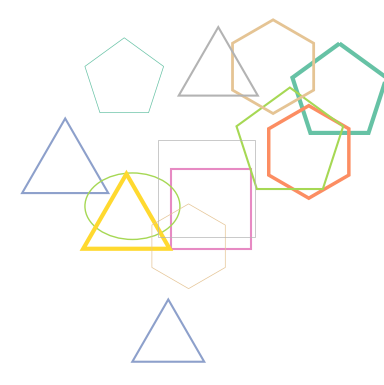[{"shape": "pentagon", "thickness": 3, "radius": 0.64, "center": [0.882, 0.759]}, {"shape": "pentagon", "thickness": 0.5, "radius": 0.54, "center": [0.323, 0.794]}, {"shape": "hexagon", "thickness": 2.5, "radius": 0.6, "center": [0.802, 0.605]}, {"shape": "triangle", "thickness": 1.5, "radius": 0.65, "center": [0.169, 0.563]}, {"shape": "triangle", "thickness": 1.5, "radius": 0.54, "center": [0.437, 0.114]}, {"shape": "square", "thickness": 1.5, "radius": 0.52, "center": [0.547, 0.457]}, {"shape": "pentagon", "thickness": 1.5, "radius": 0.73, "center": [0.753, 0.627]}, {"shape": "oval", "thickness": 1, "radius": 0.62, "center": [0.344, 0.464]}, {"shape": "triangle", "thickness": 3, "radius": 0.65, "center": [0.328, 0.419]}, {"shape": "hexagon", "thickness": 2, "radius": 0.61, "center": [0.709, 0.827]}, {"shape": "hexagon", "thickness": 0.5, "radius": 0.55, "center": [0.49, 0.36]}, {"shape": "square", "thickness": 0.5, "radius": 0.63, "center": [0.537, 0.511]}, {"shape": "triangle", "thickness": 1.5, "radius": 0.59, "center": [0.567, 0.811]}]